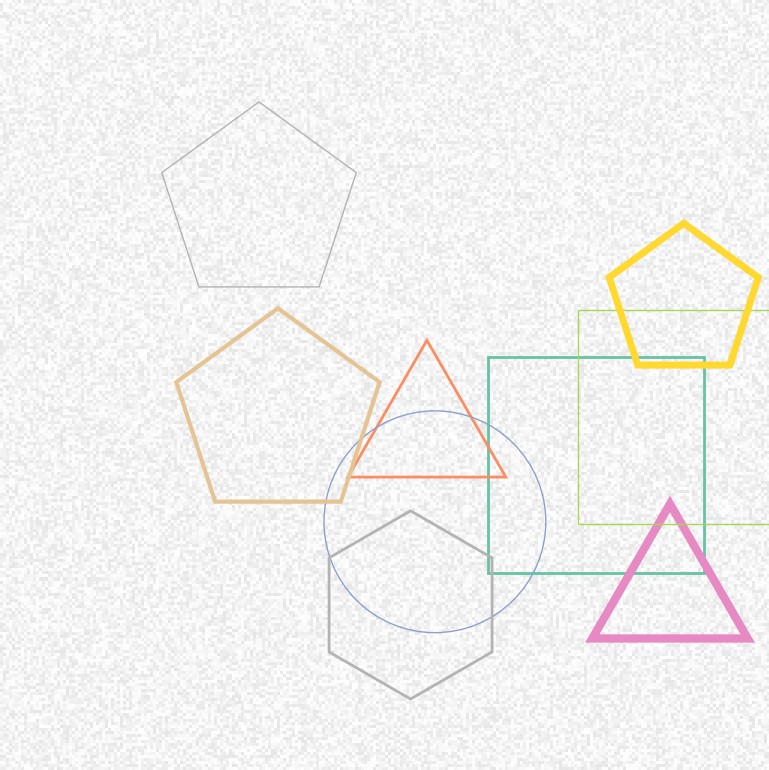[{"shape": "square", "thickness": 1, "radius": 0.7, "center": [0.774, 0.396]}, {"shape": "triangle", "thickness": 1, "radius": 0.59, "center": [0.554, 0.44]}, {"shape": "circle", "thickness": 0.5, "radius": 0.72, "center": [0.565, 0.322]}, {"shape": "triangle", "thickness": 3, "radius": 0.58, "center": [0.87, 0.229]}, {"shape": "square", "thickness": 0.5, "radius": 0.7, "center": [0.889, 0.459]}, {"shape": "pentagon", "thickness": 2.5, "radius": 0.51, "center": [0.888, 0.608]}, {"shape": "pentagon", "thickness": 1.5, "radius": 0.69, "center": [0.361, 0.461]}, {"shape": "hexagon", "thickness": 1, "radius": 0.61, "center": [0.533, 0.214]}, {"shape": "pentagon", "thickness": 0.5, "radius": 0.66, "center": [0.336, 0.735]}]